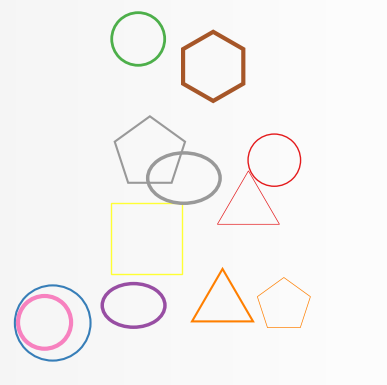[{"shape": "circle", "thickness": 1, "radius": 0.34, "center": [0.708, 0.584]}, {"shape": "triangle", "thickness": 0.5, "radius": 0.46, "center": [0.641, 0.464]}, {"shape": "circle", "thickness": 1.5, "radius": 0.49, "center": [0.136, 0.161]}, {"shape": "circle", "thickness": 2, "radius": 0.34, "center": [0.357, 0.899]}, {"shape": "oval", "thickness": 2.5, "radius": 0.4, "center": [0.345, 0.207]}, {"shape": "pentagon", "thickness": 0.5, "radius": 0.36, "center": [0.733, 0.207]}, {"shape": "triangle", "thickness": 1.5, "radius": 0.45, "center": [0.574, 0.211]}, {"shape": "square", "thickness": 1, "radius": 0.46, "center": [0.377, 0.381]}, {"shape": "hexagon", "thickness": 3, "radius": 0.45, "center": [0.55, 0.828]}, {"shape": "circle", "thickness": 3, "radius": 0.34, "center": [0.115, 0.163]}, {"shape": "oval", "thickness": 2.5, "radius": 0.47, "center": [0.475, 0.537]}, {"shape": "pentagon", "thickness": 1.5, "radius": 0.48, "center": [0.387, 0.602]}]